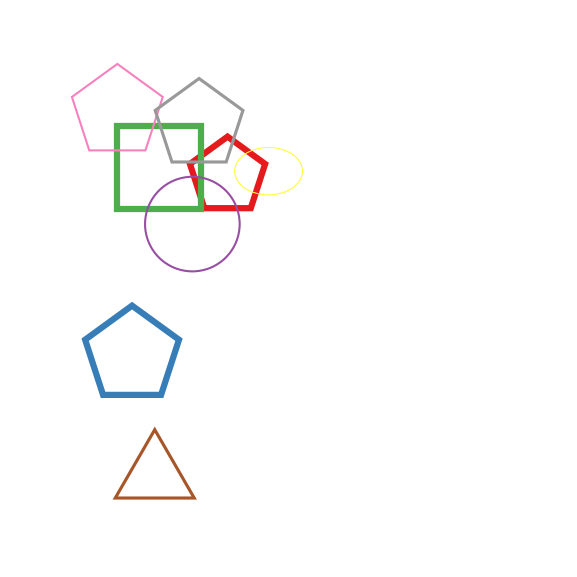[{"shape": "pentagon", "thickness": 3, "radius": 0.34, "center": [0.394, 0.694]}, {"shape": "pentagon", "thickness": 3, "radius": 0.43, "center": [0.229, 0.384]}, {"shape": "square", "thickness": 3, "radius": 0.36, "center": [0.275, 0.709]}, {"shape": "circle", "thickness": 1, "radius": 0.41, "center": [0.333, 0.611]}, {"shape": "oval", "thickness": 0.5, "radius": 0.29, "center": [0.465, 0.703]}, {"shape": "triangle", "thickness": 1.5, "radius": 0.39, "center": [0.268, 0.176]}, {"shape": "pentagon", "thickness": 1, "radius": 0.41, "center": [0.203, 0.806]}, {"shape": "pentagon", "thickness": 1.5, "radius": 0.4, "center": [0.345, 0.783]}]